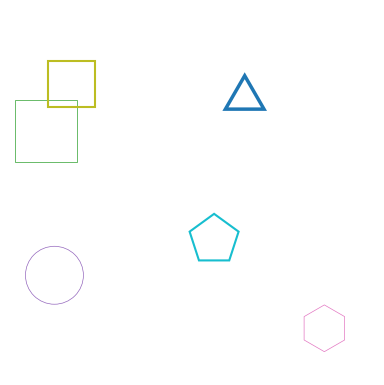[{"shape": "triangle", "thickness": 2.5, "radius": 0.29, "center": [0.636, 0.745]}, {"shape": "square", "thickness": 0.5, "radius": 0.4, "center": [0.12, 0.659]}, {"shape": "circle", "thickness": 0.5, "radius": 0.38, "center": [0.141, 0.285]}, {"shape": "hexagon", "thickness": 0.5, "radius": 0.3, "center": [0.842, 0.147]}, {"shape": "square", "thickness": 1.5, "radius": 0.3, "center": [0.185, 0.781]}, {"shape": "pentagon", "thickness": 1.5, "radius": 0.33, "center": [0.556, 0.378]}]